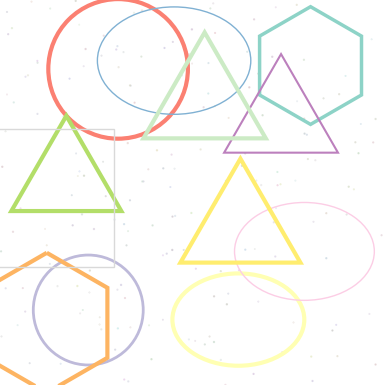[{"shape": "hexagon", "thickness": 2.5, "radius": 0.76, "center": [0.807, 0.83]}, {"shape": "oval", "thickness": 3, "radius": 0.86, "center": [0.619, 0.17]}, {"shape": "circle", "thickness": 2, "radius": 0.71, "center": [0.229, 0.195]}, {"shape": "circle", "thickness": 3, "radius": 0.91, "center": [0.307, 0.821]}, {"shape": "oval", "thickness": 1, "radius": 1.0, "center": [0.452, 0.843]}, {"shape": "hexagon", "thickness": 3, "radius": 0.91, "center": [0.122, 0.162]}, {"shape": "triangle", "thickness": 3, "radius": 0.82, "center": [0.172, 0.534]}, {"shape": "oval", "thickness": 1, "radius": 0.91, "center": [0.791, 0.347]}, {"shape": "square", "thickness": 1, "radius": 0.9, "center": [0.117, 0.487]}, {"shape": "triangle", "thickness": 1.5, "radius": 0.85, "center": [0.73, 0.689]}, {"shape": "triangle", "thickness": 3, "radius": 0.92, "center": [0.532, 0.732]}, {"shape": "triangle", "thickness": 3, "radius": 0.9, "center": [0.624, 0.408]}]